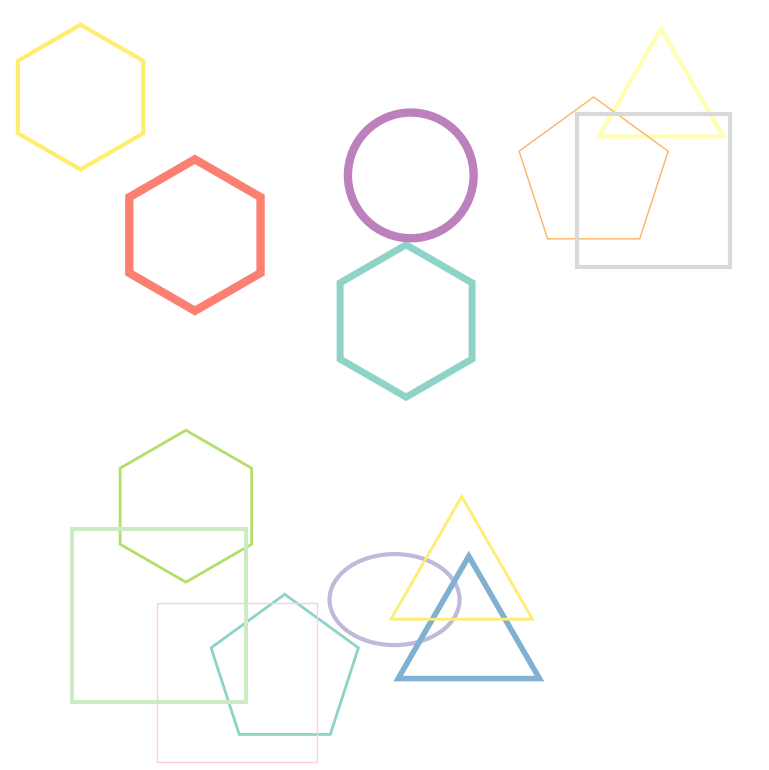[{"shape": "pentagon", "thickness": 1, "radius": 0.5, "center": [0.37, 0.128]}, {"shape": "hexagon", "thickness": 2.5, "radius": 0.49, "center": [0.527, 0.583]}, {"shape": "triangle", "thickness": 1.5, "radius": 0.47, "center": [0.858, 0.87]}, {"shape": "oval", "thickness": 1.5, "radius": 0.42, "center": [0.512, 0.221]}, {"shape": "hexagon", "thickness": 3, "radius": 0.49, "center": [0.253, 0.695]}, {"shape": "triangle", "thickness": 2, "radius": 0.53, "center": [0.609, 0.172]}, {"shape": "pentagon", "thickness": 0.5, "radius": 0.51, "center": [0.771, 0.772]}, {"shape": "hexagon", "thickness": 1, "radius": 0.49, "center": [0.241, 0.343]}, {"shape": "square", "thickness": 0.5, "radius": 0.52, "center": [0.308, 0.114]}, {"shape": "square", "thickness": 1.5, "radius": 0.5, "center": [0.848, 0.752]}, {"shape": "circle", "thickness": 3, "radius": 0.41, "center": [0.533, 0.772]}, {"shape": "square", "thickness": 1.5, "radius": 0.56, "center": [0.206, 0.2]}, {"shape": "hexagon", "thickness": 1.5, "radius": 0.47, "center": [0.105, 0.874]}, {"shape": "triangle", "thickness": 1, "radius": 0.53, "center": [0.6, 0.249]}]